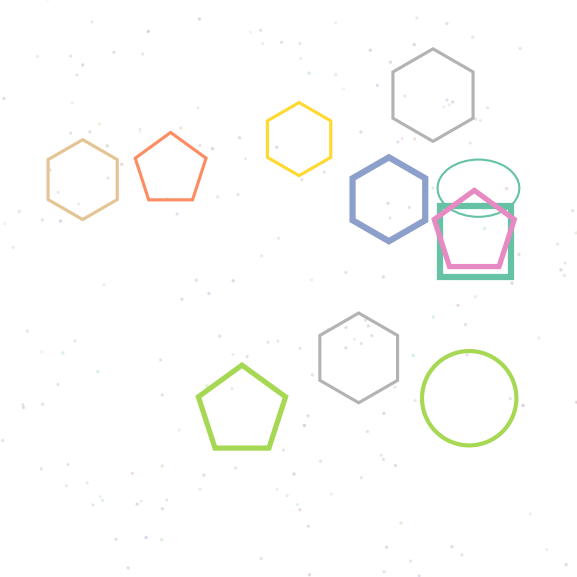[{"shape": "square", "thickness": 3, "radius": 0.31, "center": [0.823, 0.581]}, {"shape": "oval", "thickness": 1, "radius": 0.35, "center": [0.828, 0.673]}, {"shape": "pentagon", "thickness": 1.5, "radius": 0.32, "center": [0.295, 0.705]}, {"shape": "hexagon", "thickness": 3, "radius": 0.36, "center": [0.673, 0.654]}, {"shape": "pentagon", "thickness": 2.5, "radius": 0.36, "center": [0.821, 0.597]}, {"shape": "circle", "thickness": 2, "radius": 0.41, "center": [0.812, 0.31]}, {"shape": "pentagon", "thickness": 2.5, "radius": 0.4, "center": [0.419, 0.287]}, {"shape": "hexagon", "thickness": 1.5, "radius": 0.32, "center": [0.518, 0.758]}, {"shape": "hexagon", "thickness": 1.5, "radius": 0.35, "center": [0.143, 0.688]}, {"shape": "hexagon", "thickness": 1.5, "radius": 0.39, "center": [0.621, 0.379]}, {"shape": "hexagon", "thickness": 1.5, "radius": 0.4, "center": [0.75, 0.834]}]